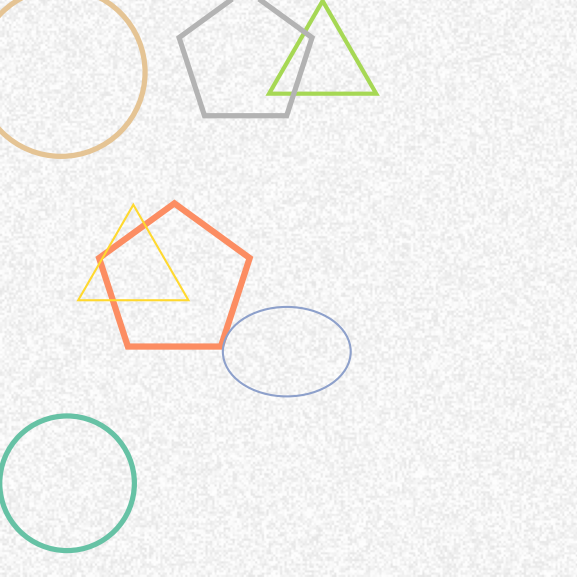[{"shape": "circle", "thickness": 2.5, "radius": 0.58, "center": [0.116, 0.162]}, {"shape": "pentagon", "thickness": 3, "radius": 0.69, "center": [0.302, 0.51]}, {"shape": "oval", "thickness": 1, "radius": 0.55, "center": [0.497, 0.39]}, {"shape": "triangle", "thickness": 2, "radius": 0.54, "center": [0.559, 0.89]}, {"shape": "triangle", "thickness": 1, "radius": 0.55, "center": [0.231, 0.534]}, {"shape": "circle", "thickness": 2.5, "radius": 0.73, "center": [0.106, 0.874]}, {"shape": "pentagon", "thickness": 2.5, "radius": 0.61, "center": [0.425, 0.897]}]